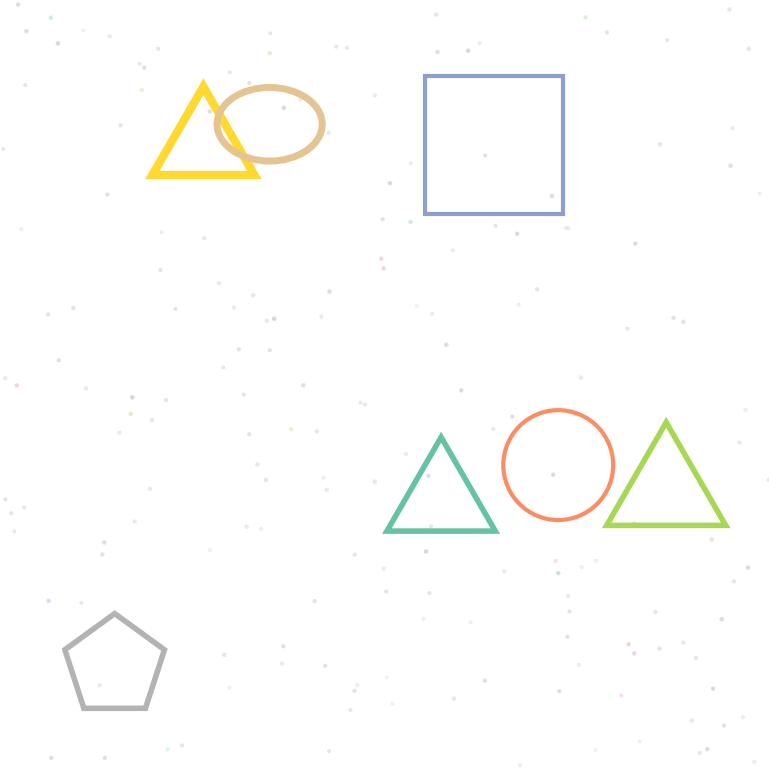[{"shape": "triangle", "thickness": 2, "radius": 0.41, "center": [0.573, 0.351]}, {"shape": "circle", "thickness": 1.5, "radius": 0.36, "center": [0.725, 0.396]}, {"shape": "square", "thickness": 1.5, "radius": 0.45, "center": [0.642, 0.812]}, {"shape": "triangle", "thickness": 2, "radius": 0.45, "center": [0.865, 0.362]}, {"shape": "triangle", "thickness": 3, "radius": 0.38, "center": [0.264, 0.811]}, {"shape": "oval", "thickness": 2.5, "radius": 0.34, "center": [0.35, 0.839]}, {"shape": "pentagon", "thickness": 2, "radius": 0.34, "center": [0.149, 0.135]}]